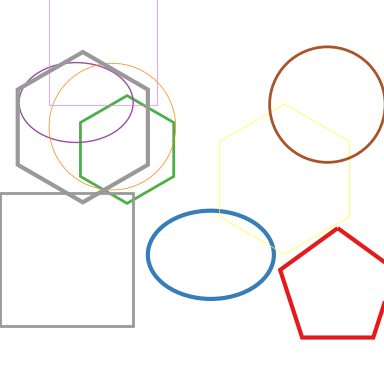[{"shape": "pentagon", "thickness": 3, "radius": 0.79, "center": [0.877, 0.25]}, {"shape": "oval", "thickness": 3, "radius": 0.82, "center": [0.548, 0.338]}, {"shape": "hexagon", "thickness": 2, "radius": 0.7, "center": [0.33, 0.612]}, {"shape": "oval", "thickness": 1, "radius": 0.74, "center": [0.198, 0.734]}, {"shape": "circle", "thickness": 0.5, "radius": 0.82, "center": [0.292, 0.671]}, {"shape": "hexagon", "thickness": 0.5, "radius": 0.97, "center": [0.739, 0.535]}, {"shape": "circle", "thickness": 2, "radius": 0.75, "center": [0.85, 0.728]}, {"shape": "square", "thickness": 0.5, "radius": 0.7, "center": [0.268, 0.866]}, {"shape": "square", "thickness": 2, "radius": 0.87, "center": [0.173, 0.326]}, {"shape": "hexagon", "thickness": 3, "radius": 0.98, "center": [0.215, 0.67]}]